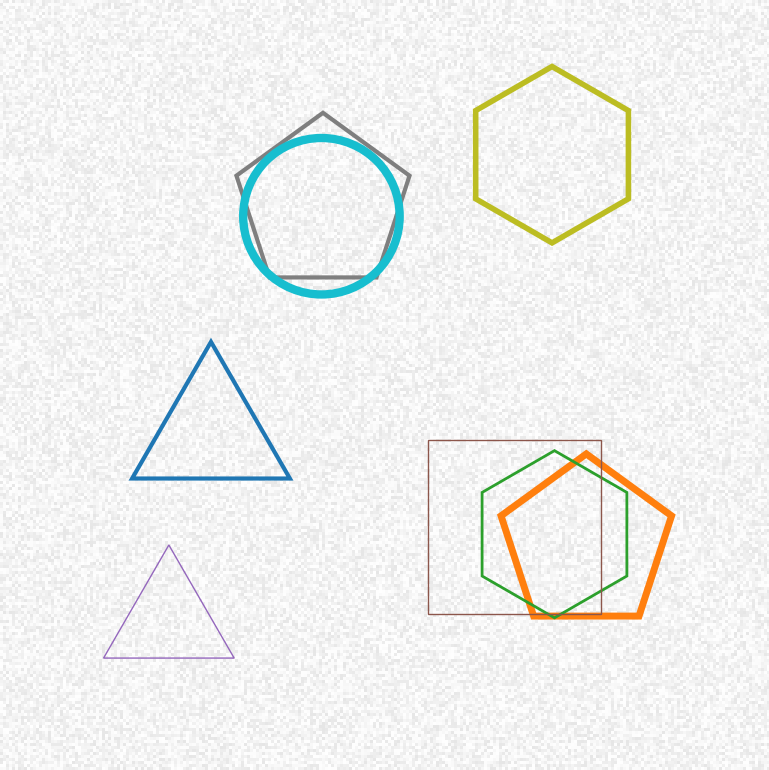[{"shape": "triangle", "thickness": 1.5, "radius": 0.59, "center": [0.274, 0.438]}, {"shape": "pentagon", "thickness": 2.5, "radius": 0.58, "center": [0.761, 0.294]}, {"shape": "hexagon", "thickness": 1, "radius": 0.54, "center": [0.72, 0.306]}, {"shape": "triangle", "thickness": 0.5, "radius": 0.49, "center": [0.219, 0.194]}, {"shape": "square", "thickness": 0.5, "radius": 0.56, "center": [0.668, 0.316]}, {"shape": "pentagon", "thickness": 1.5, "radius": 0.59, "center": [0.419, 0.735]}, {"shape": "hexagon", "thickness": 2, "radius": 0.57, "center": [0.717, 0.799]}, {"shape": "circle", "thickness": 3, "radius": 0.51, "center": [0.417, 0.719]}]